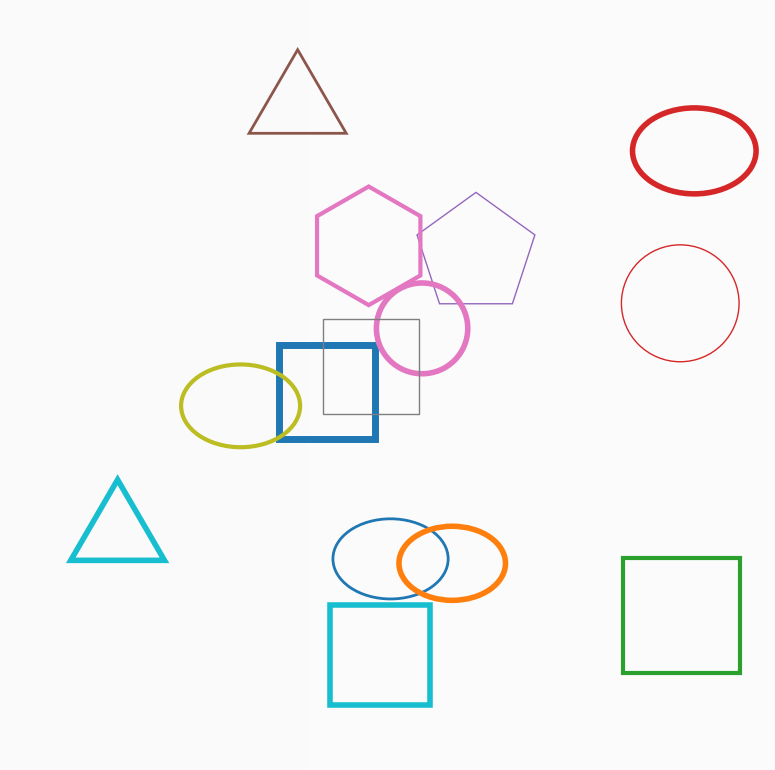[{"shape": "square", "thickness": 2.5, "radius": 0.31, "center": [0.422, 0.491]}, {"shape": "oval", "thickness": 1, "radius": 0.37, "center": [0.504, 0.274]}, {"shape": "oval", "thickness": 2, "radius": 0.34, "center": [0.584, 0.268]}, {"shape": "square", "thickness": 1.5, "radius": 0.38, "center": [0.879, 0.201]}, {"shape": "oval", "thickness": 2, "radius": 0.4, "center": [0.896, 0.804]}, {"shape": "circle", "thickness": 0.5, "radius": 0.38, "center": [0.878, 0.606]}, {"shape": "pentagon", "thickness": 0.5, "radius": 0.4, "center": [0.614, 0.67]}, {"shape": "triangle", "thickness": 1, "radius": 0.36, "center": [0.384, 0.863]}, {"shape": "hexagon", "thickness": 1.5, "radius": 0.39, "center": [0.476, 0.681]}, {"shape": "circle", "thickness": 2, "radius": 0.29, "center": [0.545, 0.574]}, {"shape": "square", "thickness": 0.5, "radius": 0.31, "center": [0.479, 0.524]}, {"shape": "oval", "thickness": 1.5, "radius": 0.38, "center": [0.31, 0.473]}, {"shape": "square", "thickness": 2, "radius": 0.32, "center": [0.491, 0.15]}, {"shape": "triangle", "thickness": 2, "radius": 0.35, "center": [0.152, 0.307]}]